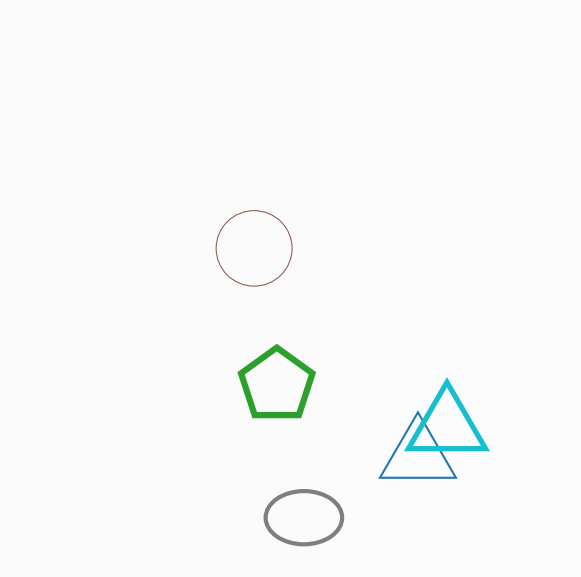[{"shape": "triangle", "thickness": 1, "radius": 0.38, "center": [0.719, 0.21]}, {"shape": "pentagon", "thickness": 3, "radius": 0.32, "center": [0.476, 0.333]}, {"shape": "circle", "thickness": 0.5, "radius": 0.33, "center": [0.437, 0.569]}, {"shape": "oval", "thickness": 2, "radius": 0.33, "center": [0.523, 0.103]}, {"shape": "triangle", "thickness": 2.5, "radius": 0.38, "center": [0.769, 0.261]}]